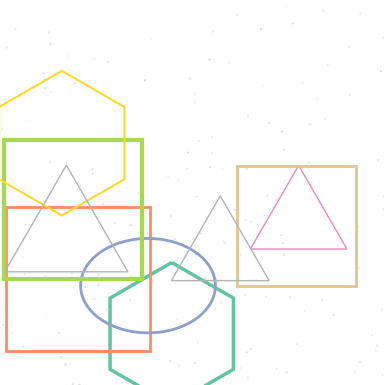[{"shape": "hexagon", "thickness": 2.5, "radius": 0.92, "center": [0.446, 0.133]}, {"shape": "square", "thickness": 2, "radius": 0.94, "center": [0.203, 0.275]}, {"shape": "oval", "thickness": 2, "radius": 0.88, "center": [0.384, 0.258]}, {"shape": "triangle", "thickness": 1, "radius": 0.72, "center": [0.776, 0.426]}, {"shape": "square", "thickness": 3, "radius": 0.9, "center": [0.189, 0.456]}, {"shape": "hexagon", "thickness": 1.5, "radius": 0.94, "center": [0.16, 0.628]}, {"shape": "square", "thickness": 2, "radius": 0.78, "center": [0.77, 0.413]}, {"shape": "triangle", "thickness": 1, "radius": 0.92, "center": [0.172, 0.386]}, {"shape": "triangle", "thickness": 1, "radius": 0.73, "center": [0.572, 0.344]}]